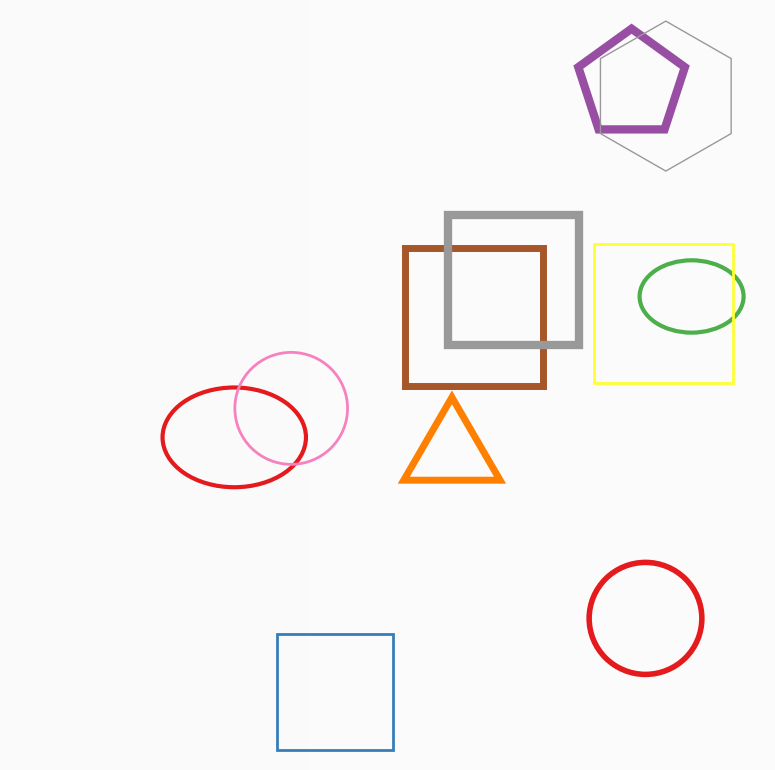[{"shape": "oval", "thickness": 1.5, "radius": 0.46, "center": [0.302, 0.432]}, {"shape": "circle", "thickness": 2, "radius": 0.36, "center": [0.833, 0.197]}, {"shape": "square", "thickness": 1, "radius": 0.38, "center": [0.432, 0.101]}, {"shape": "oval", "thickness": 1.5, "radius": 0.34, "center": [0.892, 0.615]}, {"shape": "pentagon", "thickness": 3, "radius": 0.36, "center": [0.815, 0.89]}, {"shape": "triangle", "thickness": 2.5, "radius": 0.36, "center": [0.583, 0.412]}, {"shape": "square", "thickness": 1, "radius": 0.45, "center": [0.856, 0.593]}, {"shape": "square", "thickness": 2.5, "radius": 0.45, "center": [0.612, 0.588]}, {"shape": "circle", "thickness": 1, "radius": 0.36, "center": [0.376, 0.47]}, {"shape": "square", "thickness": 3, "radius": 0.42, "center": [0.662, 0.637]}, {"shape": "hexagon", "thickness": 0.5, "radius": 0.49, "center": [0.859, 0.875]}]